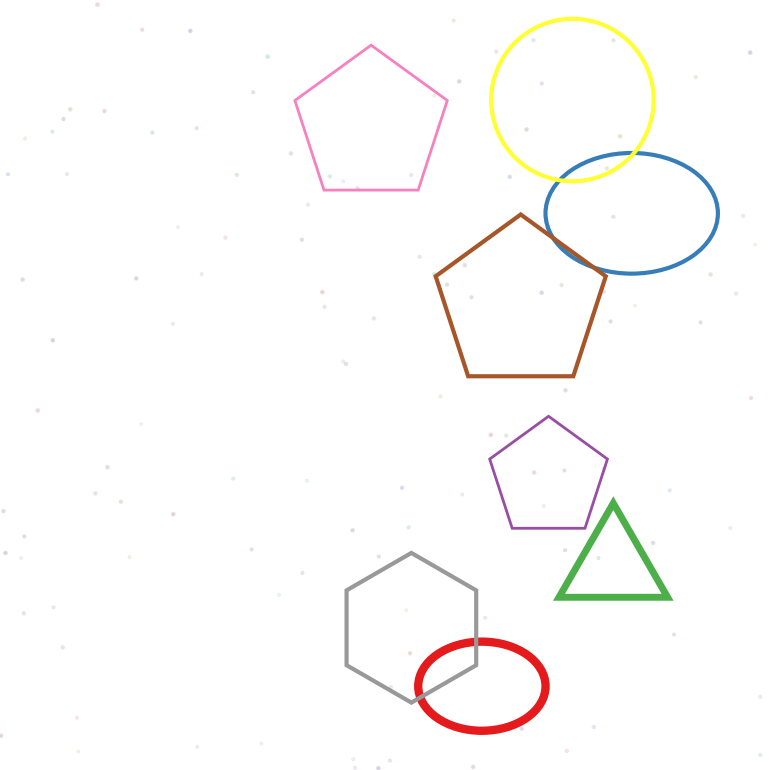[{"shape": "oval", "thickness": 3, "radius": 0.41, "center": [0.626, 0.109]}, {"shape": "oval", "thickness": 1.5, "radius": 0.56, "center": [0.82, 0.723]}, {"shape": "triangle", "thickness": 2.5, "radius": 0.41, "center": [0.797, 0.265]}, {"shape": "pentagon", "thickness": 1, "radius": 0.4, "center": [0.712, 0.379]}, {"shape": "circle", "thickness": 1.5, "radius": 0.53, "center": [0.743, 0.87]}, {"shape": "pentagon", "thickness": 1.5, "radius": 0.58, "center": [0.676, 0.605]}, {"shape": "pentagon", "thickness": 1, "radius": 0.52, "center": [0.482, 0.837]}, {"shape": "hexagon", "thickness": 1.5, "radius": 0.49, "center": [0.534, 0.185]}]